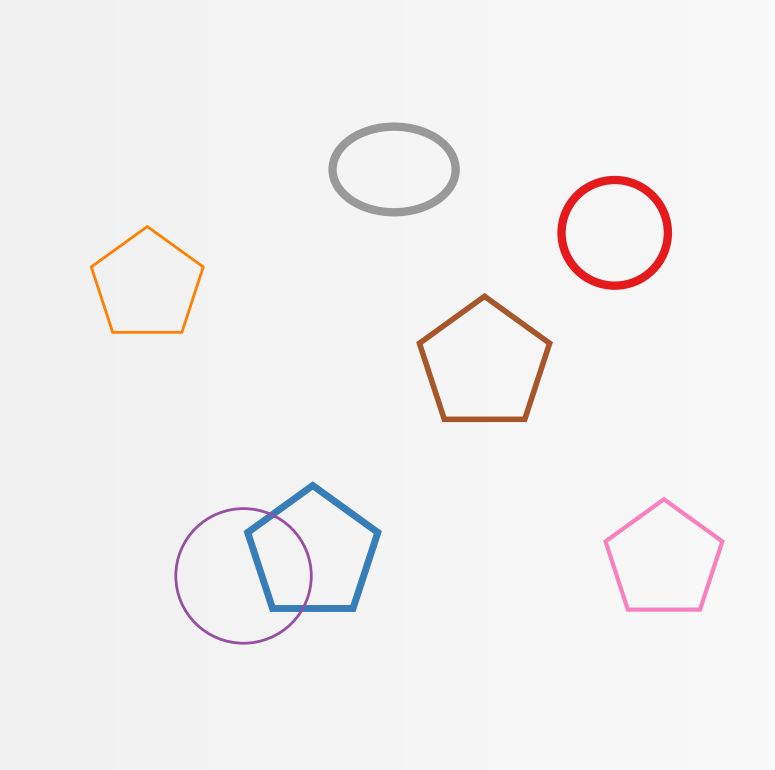[{"shape": "circle", "thickness": 3, "radius": 0.34, "center": [0.793, 0.698]}, {"shape": "pentagon", "thickness": 2.5, "radius": 0.44, "center": [0.404, 0.281]}, {"shape": "circle", "thickness": 1, "radius": 0.44, "center": [0.314, 0.252]}, {"shape": "pentagon", "thickness": 1, "radius": 0.38, "center": [0.19, 0.63]}, {"shape": "pentagon", "thickness": 2, "radius": 0.44, "center": [0.625, 0.527]}, {"shape": "pentagon", "thickness": 1.5, "radius": 0.4, "center": [0.857, 0.272]}, {"shape": "oval", "thickness": 3, "radius": 0.4, "center": [0.509, 0.78]}]